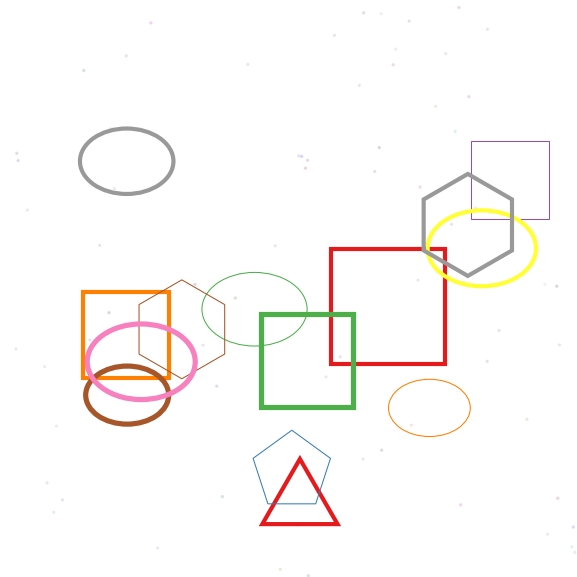[{"shape": "triangle", "thickness": 2, "radius": 0.38, "center": [0.519, 0.129]}, {"shape": "square", "thickness": 2, "radius": 0.49, "center": [0.672, 0.468]}, {"shape": "pentagon", "thickness": 0.5, "radius": 0.35, "center": [0.505, 0.184]}, {"shape": "oval", "thickness": 0.5, "radius": 0.46, "center": [0.441, 0.464]}, {"shape": "square", "thickness": 2.5, "radius": 0.4, "center": [0.532, 0.375]}, {"shape": "square", "thickness": 0.5, "radius": 0.34, "center": [0.883, 0.687]}, {"shape": "oval", "thickness": 0.5, "radius": 0.35, "center": [0.744, 0.293]}, {"shape": "square", "thickness": 2, "radius": 0.37, "center": [0.218, 0.419]}, {"shape": "oval", "thickness": 2, "radius": 0.47, "center": [0.834, 0.569]}, {"shape": "hexagon", "thickness": 0.5, "radius": 0.43, "center": [0.315, 0.429]}, {"shape": "oval", "thickness": 2.5, "radius": 0.36, "center": [0.22, 0.315]}, {"shape": "oval", "thickness": 2.5, "radius": 0.47, "center": [0.245, 0.373]}, {"shape": "oval", "thickness": 2, "radius": 0.4, "center": [0.219, 0.72]}, {"shape": "hexagon", "thickness": 2, "radius": 0.44, "center": [0.81, 0.61]}]